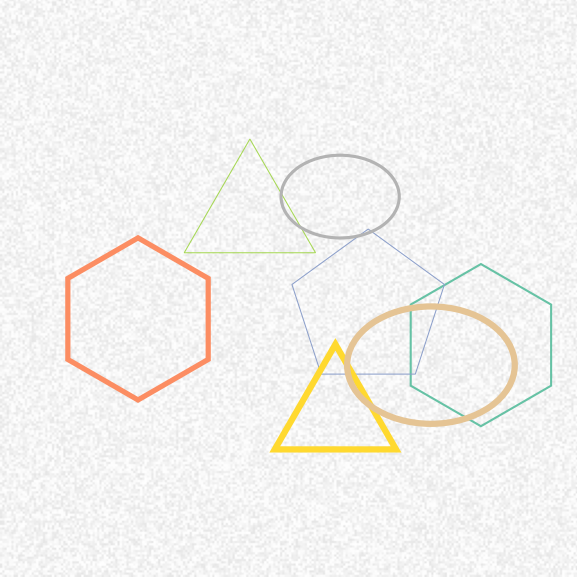[{"shape": "hexagon", "thickness": 1, "radius": 0.7, "center": [0.833, 0.402]}, {"shape": "hexagon", "thickness": 2.5, "radius": 0.7, "center": [0.239, 0.447]}, {"shape": "pentagon", "thickness": 0.5, "radius": 0.69, "center": [0.638, 0.464]}, {"shape": "triangle", "thickness": 0.5, "radius": 0.66, "center": [0.433, 0.627]}, {"shape": "triangle", "thickness": 3, "radius": 0.61, "center": [0.581, 0.282]}, {"shape": "oval", "thickness": 3, "radius": 0.73, "center": [0.746, 0.367]}, {"shape": "oval", "thickness": 1.5, "radius": 0.51, "center": [0.589, 0.659]}]